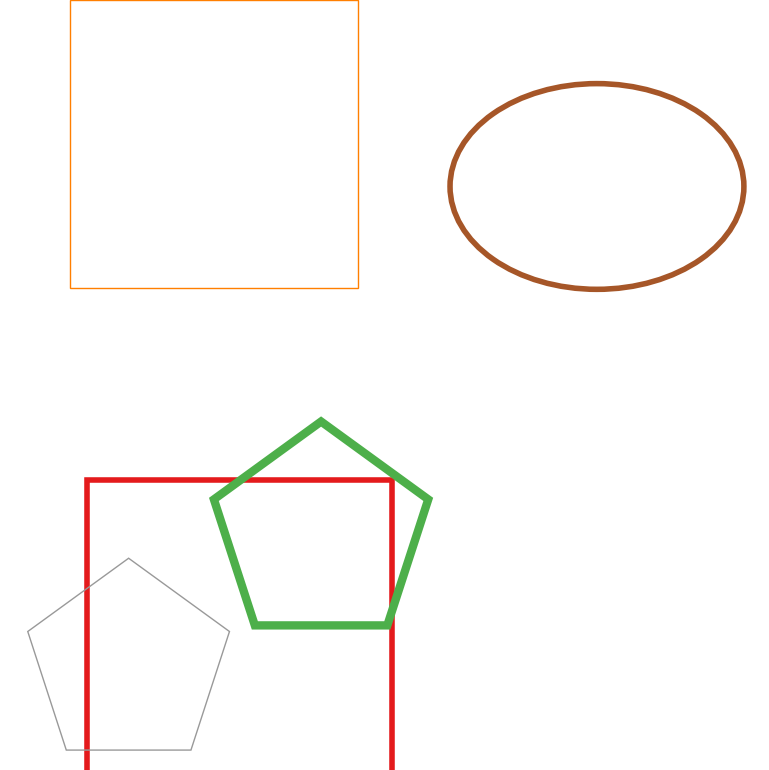[{"shape": "square", "thickness": 2, "radius": 0.99, "center": [0.311, 0.179]}, {"shape": "pentagon", "thickness": 3, "radius": 0.73, "center": [0.417, 0.306]}, {"shape": "square", "thickness": 0.5, "radius": 0.93, "center": [0.278, 0.813]}, {"shape": "oval", "thickness": 2, "radius": 0.95, "center": [0.775, 0.758]}, {"shape": "pentagon", "thickness": 0.5, "radius": 0.69, "center": [0.167, 0.137]}]